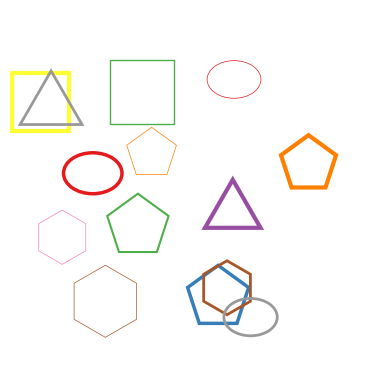[{"shape": "oval", "thickness": 0.5, "radius": 0.35, "center": [0.608, 0.794]}, {"shape": "oval", "thickness": 2.5, "radius": 0.38, "center": [0.241, 0.55]}, {"shape": "pentagon", "thickness": 2.5, "radius": 0.42, "center": [0.567, 0.227]}, {"shape": "square", "thickness": 1, "radius": 0.42, "center": [0.369, 0.762]}, {"shape": "pentagon", "thickness": 1.5, "radius": 0.42, "center": [0.358, 0.413]}, {"shape": "triangle", "thickness": 3, "radius": 0.42, "center": [0.605, 0.45]}, {"shape": "pentagon", "thickness": 3, "radius": 0.38, "center": [0.801, 0.574]}, {"shape": "pentagon", "thickness": 0.5, "radius": 0.34, "center": [0.394, 0.602]}, {"shape": "square", "thickness": 3, "radius": 0.37, "center": [0.105, 0.735]}, {"shape": "hexagon", "thickness": 2, "radius": 0.35, "center": [0.59, 0.253]}, {"shape": "hexagon", "thickness": 0.5, "radius": 0.47, "center": [0.274, 0.217]}, {"shape": "hexagon", "thickness": 0.5, "radius": 0.35, "center": [0.162, 0.384]}, {"shape": "oval", "thickness": 2, "radius": 0.35, "center": [0.651, 0.176]}, {"shape": "triangle", "thickness": 2, "radius": 0.46, "center": [0.133, 0.723]}]